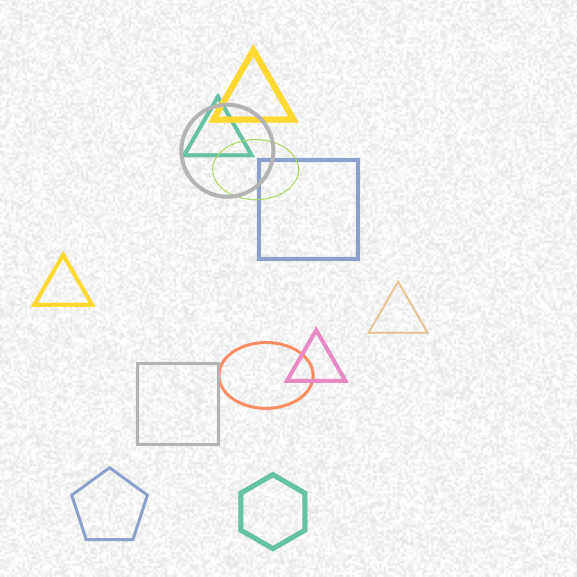[{"shape": "hexagon", "thickness": 2.5, "radius": 0.32, "center": [0.473, 0.113]}, {"shape": "triangle", "thickness": 2, "radius": 0.34, "center": [0.377, 0.764]}, {"shape": "oval", "thickness": 1.5, "radius": 0.41, "center": [0.461, 0.349]}, {"shape": "square", "thickness": 2, "radius": 0.43, "center": [0.534, 0.636]}, {"shape": "pentagon", "thickness": 1.5, "radius": 0.34, "center": [0.19, 0.12]}, {"shape": "triangle", "thickness": 2, "radius": 0.29, "center": [0.548, 0.369]}, {"shape": "oval", "thickness": 0.5, "radius": 0.37, "center": [0.443, 0.705]}, {"shape": "triangle", "thickness": 3, "radius": 0.4, "center": [0.439, 0.832]}, {"shape": "triangle", "thickness": 2, "radius": 0.29, "center": [0.109, 0.5]}, {"shape": "triangle", "thickness": 1, "radius": 0.3, "center": [0.689, 0.452]}, {"shape": "circle", "thickness": 2, "radius": 0.4, "center": [0.394, 0.738]}, {"shape": "square", "thickness": 1.5, "radius": 0.35, "center": [0.307, 0.301]}]